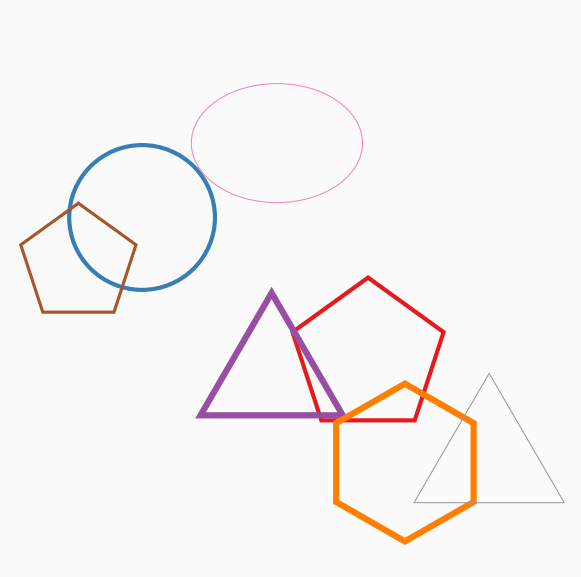[{"shape": "pentagon", "thickness": 2, "radius": 0.68, "center": [0.633, 0.382]}, {"shape": "circle", "thickness": 2, "radius": 0.63, "center": [0.244, 0.623]}, {"shape": "triangle", "thickness": 3, "radius": 0.71, "center": [0.467, 0.351]}, {"shape": "hexagon", "thickness": 3, "radius": 0.68, "center": [0.697, 0.198]}, {"shape": "pentagon", "thickness": 1.5, "radius": 0.52, "center": [0.135, 0.543]}, {"shape": "oval", "thickness": 0.5, "radius": 0.74, "center": [0.476, 0.751]}, {"shape": "triangle", "thickness": 0.5, "radius": 0.75, "center": [0.842, 0.203]}]